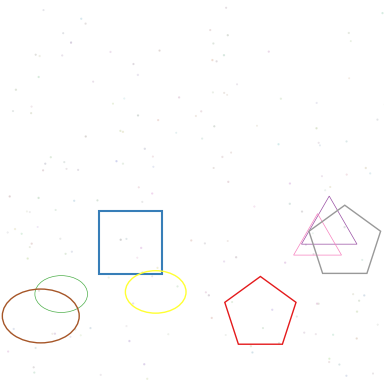[{"shape": "pentagon", "thickness": 1, "radius": 0.49, "center": [0.676, 0.185]}, {"shape": "square", "thickness": 1.5, "radius": 0.41, "center": [0.338, 0.37]}, {"shape": "oval", "thickness": 0.5, "radius": 0.34, "center": [0.159, 0.236]}, {"shape": "triangle", "thickness": 0.5, "radius": 0.42, "center": [0.855, 0.407]}, {"shape": "oval", "thickness": 1, "radius": 0.39, "center": [0.404, 0.242]}, {"shape": "oval", "thickness": 1, "radius": 0.5, "center": [0.106, 0.179]}, {"shape": "triangle", "thickness": 0.5, "radius": 0.36, "center": [0.825, 0.373]}, {"shape": "pentagon", "thickness": 1, "radius": 0.49, "center": [0.895, 0.369]}]